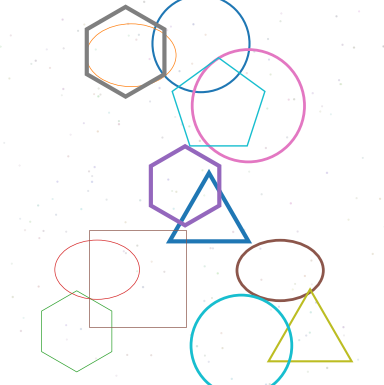[{"shape": "circle", "thickness": 1.5, "radius": 0.63, "center": [0.522, 0.887]}, {"shape": "triangle", "thickness": 3, "radius": 0.59, "center": [0.543, 0.432]}, {"shape": "oval", "thickness": 0.5, "radius": 0.58, "center": [0.341, 0.857]}, {"shape": "hexagon", "thickness": 0.5, "radius": 0.53, "center": [0.199, 0.139]}, {"shape": "oval", "thickness": 0.5, "radius": 0.55, "center": [0.252, 0.299]}, {"shape": "hexagon", "thickness": 3, "radius": 0.51, "center": [0.481, 0.517]}, {"shape": "square", "thickness": 0.5, "radius": 0.63, "center": [0.357, 0.276]}, {"shape": "oval", "thickness": 2, "radius": 0.56, "center": [0.728, 0.297]}, {"shape": "circle", "thickness": 2, "radius": 0.73, "center": [0.645, 0.725]}, {"shape": "hexagon", "thickness": 3, "radius": 0.58, "center": [0.326, 0.866]}, {"shape": "triangle", "thickness": 1.5, "radius": 0.62, "center": [0.805, 0.124]}, {"shape": "pentagon", "thickness": 1, "radius": 0.63, "center": [0.568, 0.723]}, {"shape": "circle", "thickness": 2, "radius": 0.65, "center": [0.627, 0.103]}]